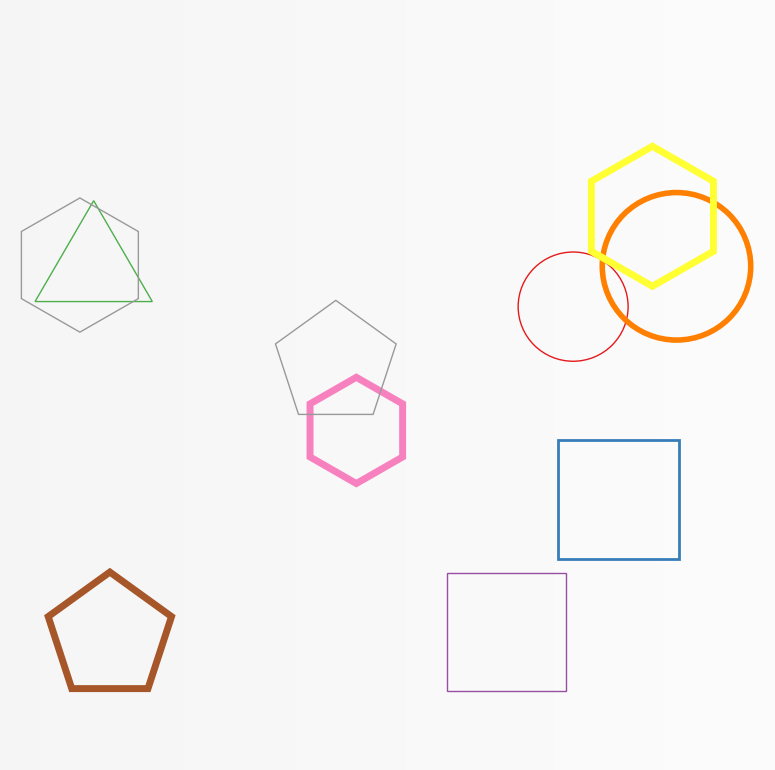[{"shape": "circle", "thickness": 0.5, "radius": 0.35, "center": [0.74, 0.602]}, {"shape": "square", "thickness": 1, "radius": 0.39, "center": [0.798, 0.351]}, {"shape": "triangle", "thickness": 0.5, "radius": 0.44, "center": [0.121, 0.652]}, {"shape": "square", "thickness": 0.5, "radius": 0.38, "center": [0.653, 0.18]}, {"shape": "circle", "thickness": 2, "radius": 0.48, "center": [0.873, 0.654]}, {"shape": "hexagon", "thickness": 2.5, "radius": 0.45, "center": [0.842, 0.719]}, {"shape": "pentagon", "thickness": 2.5, "radius": 0.42, "center": [0.142, 0.173]}, {"shape": "hexagon", "thickness": 2.5, "radius": 0.34, "center": [0.46, 0.441]}, {"shape": "pentagon", "thickness": 0.5, "radius": 0.41, "center": [0.433, 0.528]}, {"shape": "hexagon", "thickness": 0.5, "radius": 0.44, "center": [0.103, 0.656]}]